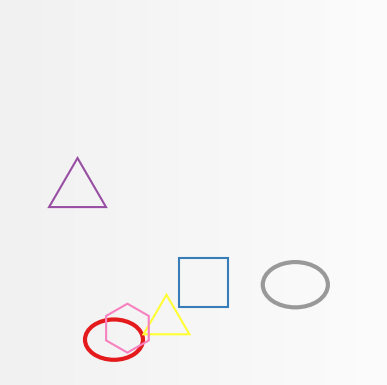[{"shape": "oval", "thickness": 3, "radius": 0.37, "center": [0.294, 0.118]}, {"shape": "square", "thickness": 1.5, "radius": 0.32, "center": [0.524, 0.266]}, {"shape": "triangle", "thickness": 1.5, "radius": 0.42, "center": [0.2, 0.505]}, {"shape": "triangle", "thickness": 1.5, "radius": 0.34, "center": [0.43, 0.166]}, {"shape": "hexagon", "thickness": 1.5, "radius": 0.32, "center": [0.329, 0.148]}, {"shape": "oval", "thickness": 3, "radius": 0.42, "center": [0.762, 0.26]}]